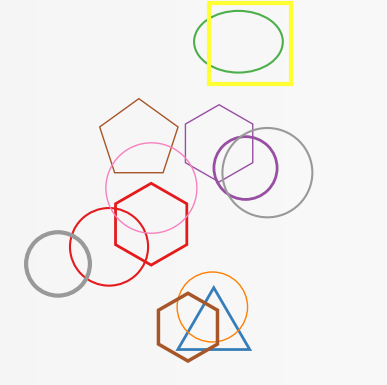[{"shape": "hexagon", "thickness": 2, "radius": 0.53, "center": [0.39, 0.418]}, {"shape": "circle", "thickness": 1.5, "radius": 0.5, "center": [0.281, 0.359]}, {"shape": "triangle", "thickness": 2, "radius": 0.54, "center": [0.552, 0.146]}, {"shape": "oval", "thickness": 1.5, "radius": 0.57, "center": [0.615, 0.892]}, {"shape": "hexagon", "thickness": 1, "radius": 0.5, "center": [0.565, 0.628]}, {"shape": "circle", "thickness": 2, "radius": 0.41, "center": [0.634, 0.564]}, {"shape": "circle", "thickness": 1, "radius": 0.45, "center": [0.548, 0.203]}, {"shape": "square", "thickness": 3, "radius": 0.53, "center": [0.645, 0.886]}, {"shape": "pentagon", "thickness": 1, "radius": 0.53, "center": [0.358, 0.637]}, {"shape": "hexagon", "thickness": 2.5, "radius": 0.44, "center": [0.485, 0.15]}, {"shape": "circle", "thickness": 1, "radius": 0.59, "center": [0.391, 0.512]}, {"shape": "circle", "thickness": 1.5, "radius": 0.58, "center": [0.69, 0.552]}, {"shape": "circle", "thickness": 3, "radius": 0.41, "center": [0.15, 0.314]}]